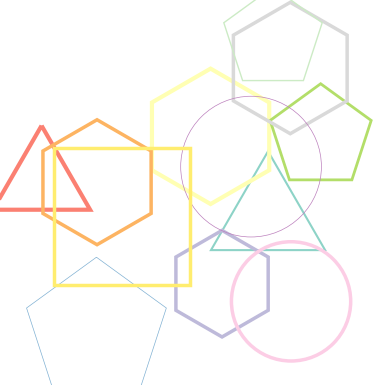[{"shape": "triangle", "thickness": 1.5, "radius": 0.86, "center": [0.696, 0.436]}, {"shape": "hexagon", "thickness": 3, "radius": 0.88, "center": [0.547, 0.646]}, {"shape": "hexagon", "thickness": 2.5, "radius": 0.69, "center": [0.577, 0.263]}, {"shape": "triangle", "thickness": 3, "radius": 0.73, "center": [0.108, 0.528]}, {"shape": "pentagon", "thickness": 0.5, "radius": 0.95, "center": [0.25, 0.141]}, {"shape": "hexagon", "thickness": 2.5, "radius": 0.81, "center": [0.252, 0.527]}, {"shape": "pentagon", "thickness": 2, "radius": 0.69, "center": [0.833, 0.644]}, {"shape": "circle", "thickness": 2.5, "radius": 0.77, "center": [0.756, 0.217]}, {"shape": "hexagon", "thickness": 2.5, "radius": 0.85, "center": [0.754, 0.823]}, {"shape": "circle", "thickness": 0.5, "radius": 0.91, "center": [0.652, 0.567]}, {"shape": "pentagon", "thickness": 1, "radius": 0.67, "center": [0.709, 0.899]}, {"shape": "square", "thickness": 2.5, "radius": 0.89, "center": [0.317, 0.438]}]